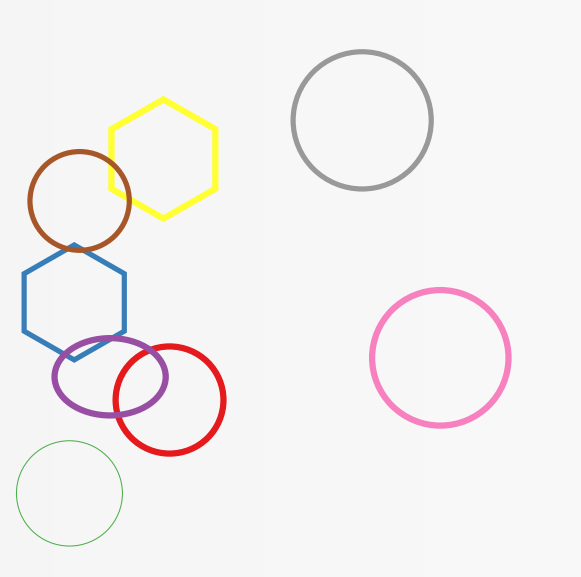[{"shape": "circle", "thickness": 3, "radius": 0.46, "center": [0.292, 0.306]}, {"shape": "hexagon", "thickness": 2.5, "radius": 0.5, "center": [0.128, 0.475]}, {"shape": "circle", "thickness": 0.5, "radius": 0.46, "center": [0.119, 0.145]}, {"shape": "oval", "thickness": 3, "radius": 0.48, "center": [0.189, 0.347]}, {"shape": "hexagon", "thickness": 3, "radius": 0.52, "center": [0.281, 0.724]}, {"shape": "circle", "thickness": 2.5, "radius": 0.43, "center": [0.137, 0.651]}, {"shape": "circle", "thickness": 3, "radius": 0.59, "center": [0.758, 0.379]}, {"shape": "circle", "thickness": 2.5, "radius": 0.59, "center": [0.623, 0.791]}]